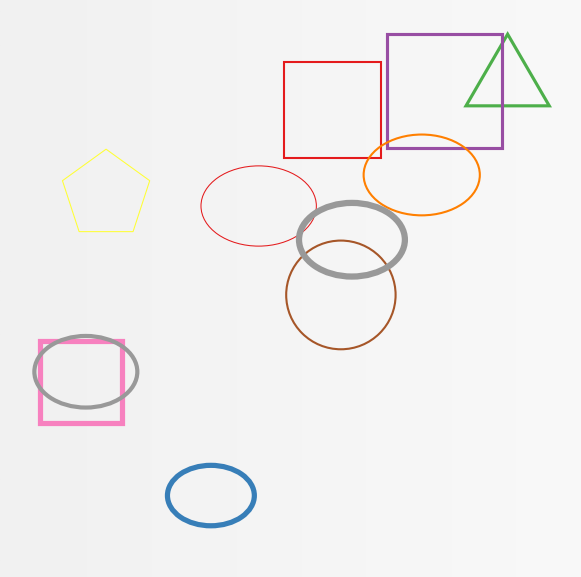[{"shape": "square", "thickness": 1, "radius": 0.42, "center": [0.571, 0.809]}, {"shape": "oval", "thickness": 0.5, "radius": 0.5, "center": [0.445, 0.642]}, {"shape": "oval", "thickness": 2.5, "radius": 0.37, "center": [0.363, 0.141]}, {"shape": "triangle", "thickness": 1.5, "radius": 0.41, "center": [0.873, 0.857]}, {"shape": "square", "thickness": 1.5, "radius": 0.49, "center": [0.765, 0.841]}, {"shape": "oval", "thickness": 1, "radius": 0.5, "center": [0.726, 0.696]}, {"shape": "pentagon", "thickness": 0.5, "radius": 0.39, "center": [0.183, 0.662]}, {"shape": "circle", "thickness": 1, "radius": 0.47, "center": [0.586, 0.488]}, {"shape": "square", "thickness": 2.5, "radius": 0.35, "center": [0.139, 0.338]}, {"shape": "oval", "thickness": 2, "radius": 0.44, "center": [0.148, 0.355]}, {"shape": "oval", "thickness": 3, "radius": 0.46, "center": [0.606, 0.584]}]